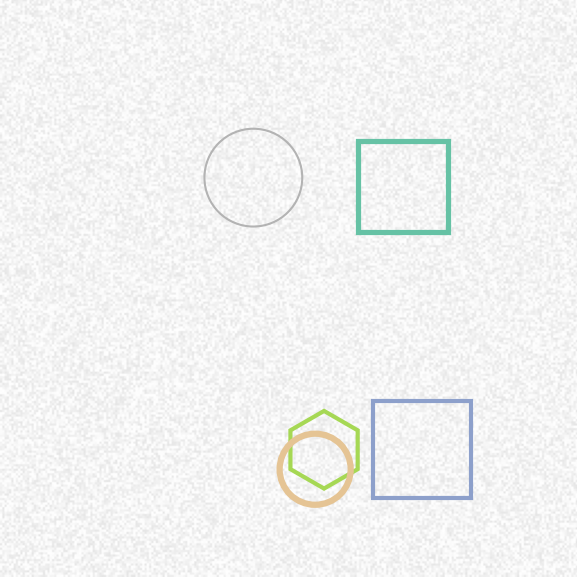[{"shape": "square", "thickness": 2.5, "radius": 0.39, "center": [0.698, 0.676]}, {"shape": "square", "thickness": 2, "radius": 0.42, "center": [0.73, 0.221]}, {"shape": "hexagon", "thickness": 2, "radius": 0.34, "center": [0.561, 0.22]}, {"shape": "circle", "thickness": 3, "radius": 0.31, "center": [0.546, 0.187]}, {"shape": "circle", "thickness": 1, "radius": 0.42, "center": [0.439, 0.692]}]